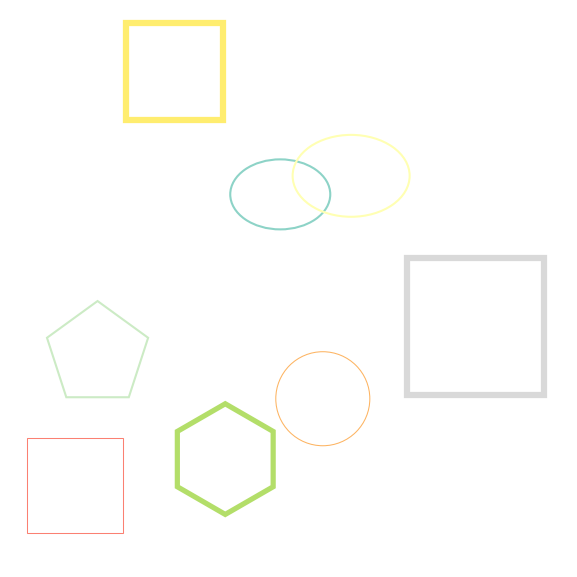[{"shape": "oval", "thickness": 1, "radius": 0.43, "center": [0.485, 0.663]}, {"shape": "oval", "thickness": 1, "radius": 0.51, "center": [0.608, 0.695]}, {"shape": "square", "thickness": 0.5, "radius": 0.41, "center": [0.13, 0.159]}, {"shape": "circle", "thickness": 0.5, "radius": 0.41, "center": [0.559, 0.309]}, {"shape": "hexagon", "thickness": 2.5, "radius": 0.48, "center": [0.39, 0.204]}, {"shape": "square", "thickness": 3, "radius": 0.59, "center": [0.824, 0.433]}, {"shape": "pentagon", "thickness": 1, "radius": 0.46, "center": [0.169, 0.386]}, {"shape": "square", "thickness": 3, "radius": 0.42, "center": [0.302, 0.875]}]